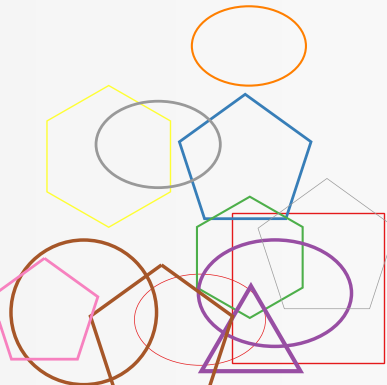[{"shape": "square", "thickness": 1, "radius": 0.98, "center": [0.795, 0.252]}, {"shape": "oval", "thickness": 0.5, "radius": 0.85, "center": [0.516, 0.17]}, {"shape": "pentagon", "thickness": 2, "radius": 0.89, "center": [0.633, 0.576]}, {"shape": "hexagon", "thickness": 1.5, "radius": 0.79, "center": [0.645, 0.332]}, {"shape": "oval", "thickness": 2.5, "radius": 0.99, "center": [0.71, 0.239]}, {"shape": "triangle", "thickness": 3, "radius": 0.74, "center": [0.648, 0.11]}, {"shape": "oval", "thickness": 1.5, "radius": 0.74, "center": [0.642, 0.881]}, {"shape": "hexagon", "thickness": 1, "radius": 0.92, "center": [0.281, 0.594]}, {"shape": "circle", "thickness": 2.5, "radius": 0.94, "center": [0.216, 0.189]}, {"shape": "pentagon", "thickness": 2.5, "radius": 0.96, "center": [0.417, 0.119]}, {"shape": "pentagon", "thickness": 2, "radius": 0.72, "center": [0.115, 0.184]}, {"shape": "oval", "thickness": 2, "radius": 0.8, "center": [0.408, 0.625]}, {"shape": "pentagon", "thickness": 0.5, "radius": 0.94, "center": [0.844, 0.349]}]